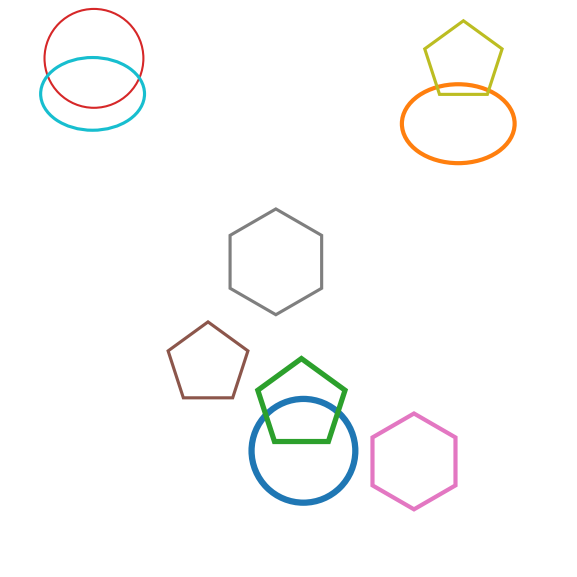[{"shape": "circle", "thickness": 3, "radius": 0.45, "center": [0.525, 0.219]}, {"shape": "oval", "thickness": 2, "radius": 0.49, "center": [0.794, 0.785]}, {"shape": "pentagon", "thickness": 2.5, "radius": 0.4, "center": [0.522, 0.299]}, {"shape": "circle", "thickness": 1, "radius": 0.43, "center": [0.163, 0.898]}, {"shape": "pentagon", "thickness": 1.5, "radius": 0.36, "center": [0.36, 0.369]}, {"shape": "hexagon", "thickness": 2, "radius": 0.41, "center": [0.717, 0.2]}, {"shape": "hexagon", "thickness": 1.5, "radius": 0.46, "center": [0.478, 0.546]}, {"shape": "pentagon", "thickness": 1.5, "radius": 0.35, "center": [0.802, 0.893]}, {"shape": "oval", "thickness": 1.5, "radius": 0.45, "center": [0.16, 0.837]}]